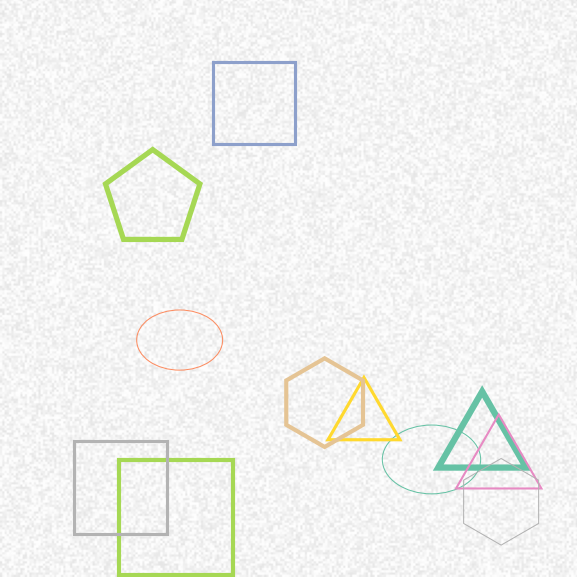[{"shape": "oval", "thickness": 0.5, "radius": 0.43, "center": [0.747, 0.204]}, {"shape": "triangle", "thickness": 3, "radius": 0.44, "center": [0.835, 0.233]}, {"shape": "oval", "thickness": 0.5, "radius": 0.37, "center": [0.311, 0.41]}, {"shape": "square", "thickness": 1.5, "radius": 0.36, "center": [0.441, 0.821]}, {"shape": "triangle", "thickness": 1, "radius": 0.43, "center": [0.864, 0.196]}, {"shape": "square", "thickness": 2, "radius": 0.5, "center": [0.305, 0.103]}, {"shape": "pentagon", "thickness": 2.5, "radius": 0.43, "center": [0.264, 0.654]}, {"shape": "triangle", "thickness": 1.5, "radius": 0.36, "center": [0.63, 0.274]}, {"shape": "hexagon", "thickness": 2, "radius": 0.38, "center": [0.562, 0.302]}, {"shape": "hexagon", "thickness": 0.5, "radius": 0.37, "center": [0.868, 0.13]}, {"shape": "square", "thickness": 1.5, "radius": 0.4, "center": [0.208, 0.156]}]